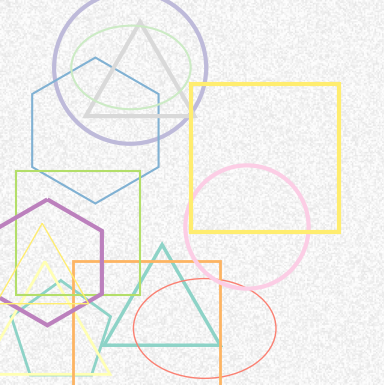[{"shape": "triangle", "thickness": 2.5, "radius": 0.87, "center": [0.421, 0.19]}, {"shape": "pentagon", "thickness": 2, "radius": 0.68, "center": [0.158, 0.136]}, {"shape": "triangle", "thickness": 2, "radius": 0.98, "center": [0.116, 0.126]}, {"shape": "circle", "thickness": 3, "radius": 0.99, "center": [0.338, 0.824]}, {"shape": "oval", "thickness": 1, "radius": 0.93, "center": [0.532, 0.147]}, {"shape": "hexagon", "thickness": 1.5, "radius": 0.95, "center": [0.248, 0.661]}, {"shape": "square", "thickness": 2, "radius": 0.95, "center": [0.38, 0.132]}, {"shape": "square", "thickness": 1.5, "radius": 0.81, "center": [0.202, 0.394]}, {"shape": "circle", "thickness": 3, "radius": 0.8, "center": [0.642, 0.41]}, {"shape": "triangle", "thickness": 3, "radius": 0.82, "center": [0.364, 0.78]}, {"shape": "hexagon", "thickness": 3, "radius": 0.82, "center": [0.123, 0.319]}, {"shape": "oval", "thickness": 1.5, "radius": 0.78, "center": [0.34, 0.825]}, {"shape": "triangle", "thickness": 1, "radius": 0.7, "center": [0.11, 0.281]}, {"shape": "square", "thickness": 3, "radius": 0.96, "center": [0.688, 0.59]}]